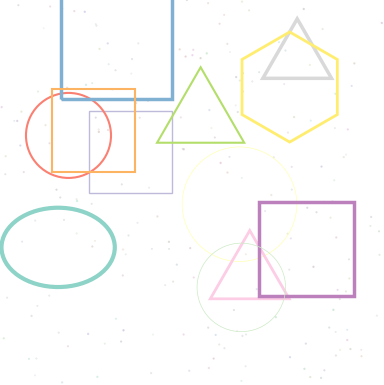[{"shape": "oval", "thickness": 3, "radius": 0.74, "center": [0.151, 0.357]}, {"shape": "circle", "thickness": 0.5, "radius": 0.74, "center": [0.622, 0.47]}, {"shape": "square", "thickness": 1, "radius": 0.54, "center": [0.338, 0.605]}, {"shape": "circle", "thickness": 1.5, "radius": 0.55, "center": [0.178, 0.648]}, {"shape": "square", "thickness": 2.5, "radius": 0.73, "center": [0.302, 0.888]}, {"shape": "square", "thickness": 1.5, "radius": 0.54, "center": [0.243, 0.66]}, {"shape": "triangle", "thickness": 1.5, "radius": 0.65, "center": [0.521, 0.695]}, {"shape": "triangle", "thickness": 2, "radius": 0.59, "center": [0.649, 0.283]}, {"shape": "triangle", "thickness": 2.5, "radius": 0.52, "center": [0.772, 0.848]}, {"shape": "square", "thickness": 2.5, "radius": 0.61, "center": [0.796, 0.354]}, {"shape": "circle", "thickness": 0.5, "radius": 0.57, "center": [0.627, 0.254]}, {"shape": "hexagon", "thickness": 2, "radius": 0.71, "center": [0.752, 0.774]}]